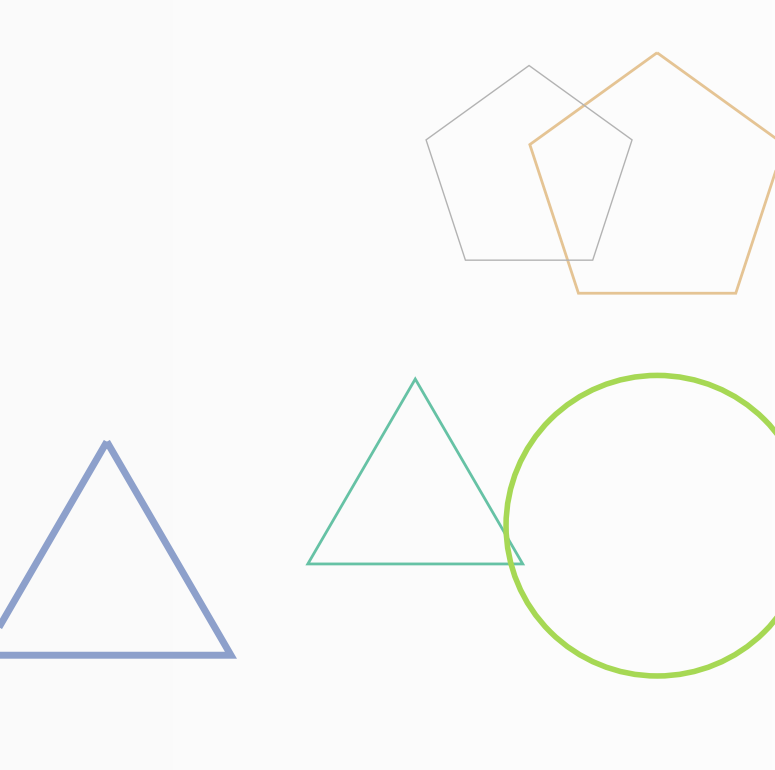[{"shape": "triangle", "thickness": 1, "radius": 0.8, "center": [0.536, 0.348]}, {"shape": "triangle", "thickness": 2.5, "radius": 0.92, "center": [0.138, 0.242]}, {"shape": "circle", "thickness": 2, "radius": 0.98, "center": [0.848, 0.317]}, {"shape": "pentagon", "thickness": 1, "radius": 0.86, "center": [0.848, 0.759]}, {"shape": "pentagon", "thickness": 0.5, "radius": 0.7, "center": [0.683, 0.775]}]